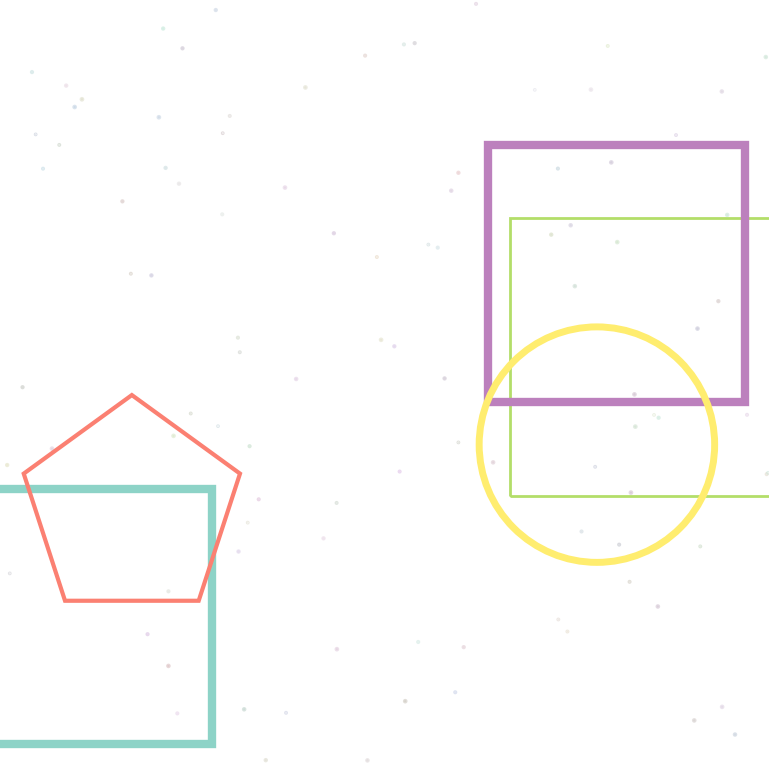[{"shape": "square", "thickness": 3, "radius": 0.83, "center": [0.11, 0.199]}, {"shape": "pentagon", "thickness": 1.5, "radius": 0.74, "center": [0.171, 0.339]}, {"shape": "square", "thickness": 1, "radius": 0.91, "center": [0.843, 0.536]}, {"shape": "square", "thickness": 3, "radius": 0.84, "center": [0.8, 0.645]}, {"shape": "circle", "thickness": 2.5, "radius": 0.76, "center": [0.775, 0.423]}]